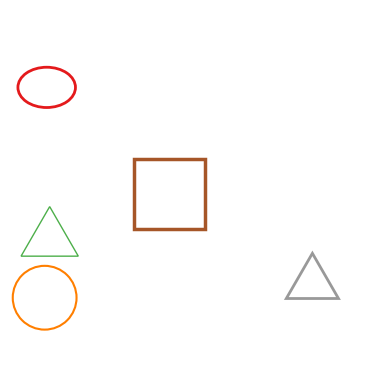[{"shape": "oval", "thickness": 2, "radius": 0.37, "center": [0.121, 0.773]}, {"shape": "triangle", "thickness": 1, "radius": 0.43, "center": [0.129, 0.378]}, {"shape": "circle", "thickness": 1.5, "radius": 0.41, "center": [0.116, 0.227]}, {"shape": "square", "thickness": 2.5, "radius": 0.46, "center": [0.44, 0.496]}, {"shape": "triangle", "thickness": 2, "radius": 0.39, "center": [0.811, 0.264]}]